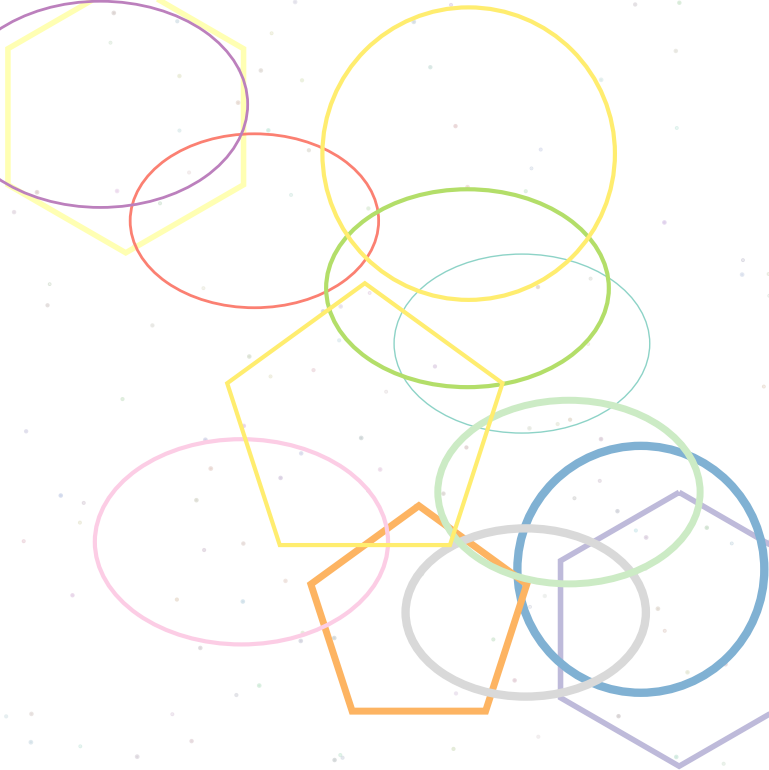[{"shape": "oval", "thickness": 0.5, "radius": 0.83, "center": [0.678, 0.554]}, {"shape": "hexagon", "thickness": 2, "radius": 0.88, "center": [0.163, 0.848]}, {"shape": "hexagon", "thickness": 2, "radius": 0.89, "center": [0.882, 0.183]}, {"shape": "oval", "thickness": 1, "radius": 0.81, "center": [0.33, 0.713]}, {"shape": "circle", "thickness": 3, "radius": 0.8, "center": [0.832, 0.261]}, {"shape": "pentagon", "thickness": 2.5, "radius": 0.74, "center": [0.544, 0.196]}, {"shape": "oval", "thickness": 1.5, "radius": 0.92, "center": [0.607, 0.626]}, {"shape": "oval", "thickness": 1.5, "radius": 0.95, "center": [0.314, 0.296]}, {"shape": "oval", "thickness": 3, "radius": 0.78, "center": [0.683, 0.205]}, {"shape": "oval", "thickness": 1, "radius": 0.96, "center": [0.13, 0.865]}, {"shape": "oval", "thickness": 2.5, "radius": 0.85, "center": [0.739, 0.361]}, {"shape": "pentagon", "thickness": 1.5, "radius": 0.94, "center": [0.474, 0.444]}, {"shape": "circle", "thickness": 1.5, "radius": 0.95, "center": [0.609, 0.8]}]